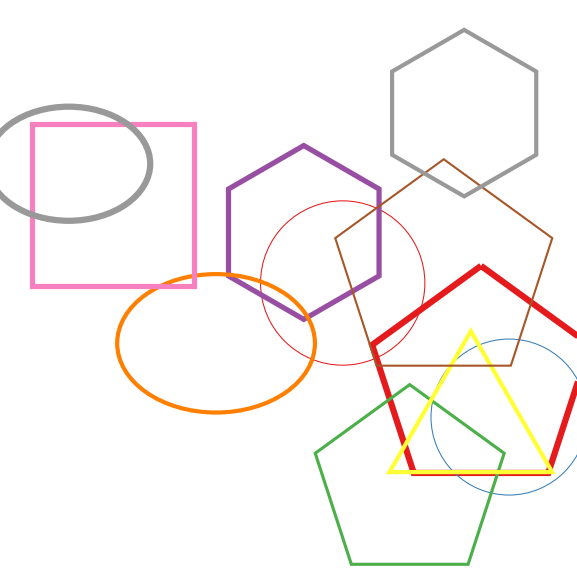[{"shape": "pentagon", "thickness": 3, "radius": 0.99, "center": [0.833, 0.341]}, {"shape": "circle", "thickness": 0.5, "radius": 0.71, "center": [0.593, 0.509]}, {"shape": "circle", "thickness": 0.5, "radius": 0.68, "center": [0.881, 0.277]}, {"shape": "pentagon", "thickness": 1.5, "radius": 0.86, "center": [0.709, 0.161]}, {"shape": "hexagon", "thickness": 2.5, "radius": 0.75, "center": [0.526, 0.597]}, {"shape": "oval", "thickness": 2, "radius": 0.86, "center": [0.374, 0.405]}, {"shape": "triangle", "thickness": 2, "radius": 0.81, "center": [0.815, 0.263]}, {"shape": "pentagon", "thickness": 1, "radius": 0.99, "center": [0.768, 0.526]}, {"shape": "square", "thickness": 2.5, "radius": 0.7, "center": [0.196, 0.644]}, {"shape": "oval", "thickness": 3, "radius": 0.71, "center": [0.119, 0.716]}, {"shape": "hexagon", "thickness": 2, "radius": 0.72, "center": [0.804, 0.803]}]